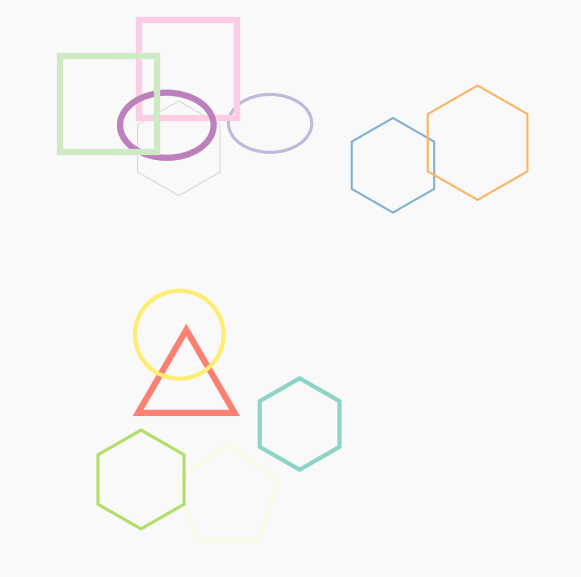[{"shape": "hexagon", "thickness": 2, "radius": 0.4, "center": [0.515, 0.265]}, {"shape": "pentagon", "thickness": 0.5, "radius": 0.46, "center": [0.391, 0.138]}, {"shape": "oval", "thickness": 1.5, "radius": 0.36, "center": [0.465, 0.785]}, {"shape": "triangle", "thickness": 3, "radius": 0.48, "center": [0.321, 0.332]}, {"shape": "hexagon", "thickness": 1, "radius": 0.41, "center": [0.676, 0.713]}, {"shape": "hexagon", "thickness": 1, "radius": 0.5, "center": [0.822, 0.752]}, {"shape": "hexagon", "thickness": 1.5, "radius": 0.43, "center": [0.243, 0.169]}, {"shape": "square", "thickness": 3, "radius": 0.42, "center": [0.324, 0.879]}, {"shape": "hexagon", "thickness": 0.5, "radius": 0.41, "center": [0.308, 0.742]}, {"shape": "oval", "thickness": 3, "radius": 0.4, "center": [0.287, 0.782]}, {"shape": "square", "thickness": 3, "radius": 0.42, "center": [0.187, 0.819]}, {"shape": "circle", "thickness": 2, "radius": 0.38, "center": [0.308, 0.42]}]